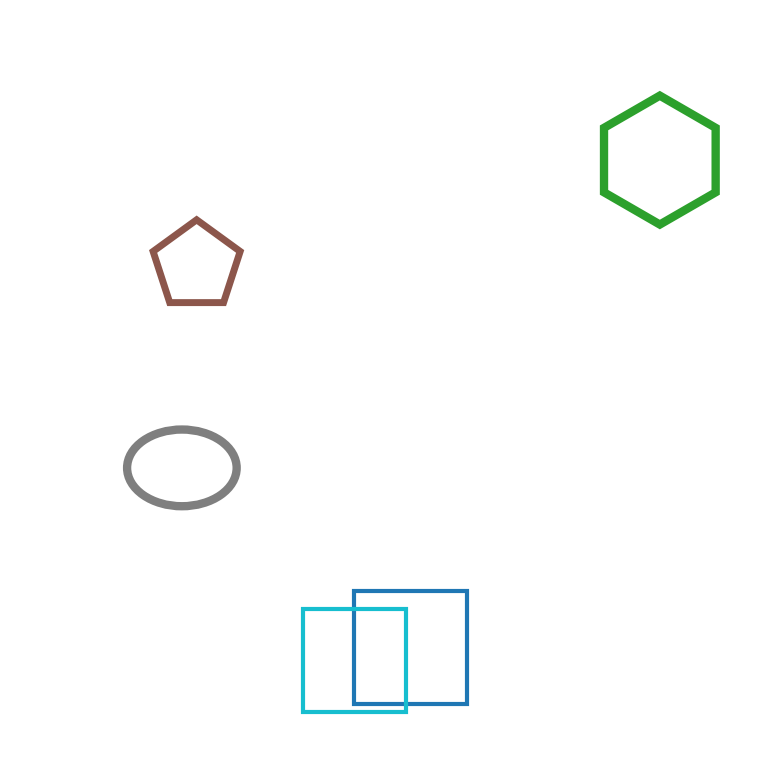[{"shape": "square", "thickness": 1.5, "radius": 0.37, "center": [0.534, 0.159]}, {"shape": "hexagon", "thickness": 3, "radius": 0.42, "center": [0.857, 0.792]}, {"shape": "pentagon", "thickness": 2.5, "radius": 0.3, "center": [0.255, 0.655]}, {"shape": "oval", "thickness": 3, "radius": 0.36, "center": [0.236, 0.392]}, {"shape": "square", "thickness": 1.5, "radius": 0.34, "center": [0.46, 0.142]}]